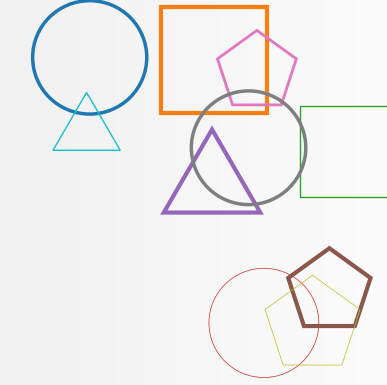[{"shape": "circle", "thickness": 2.5, "radius": 0.74, "center": [0.231, 0.851]}, {"shape": "square", "thickness": 3, "radius": 0.68, "center": [0.552, 0.844]}, {"shape": "square", "thickness": 1, "radius": 0.59, "center": [0.891, 0.607]}, {"shape": "circle", "thickness": 0.5, "radius": 0.71, "center": [0.681, 0.161]}, {"shape": "triangle", "thickness": 3, "radius": 0.72, "center": [0.547, 0.52]}, {"shape": "pentagon", "thickness": 3, "radius": 0.56, "center": [0.85, 0.244]}, {"shape": "pentagon", "thickness": 2, "radius": 0.53, "center": [0.663, 0.814]}, {"shape": "circle", "thickness": 2.5, "radius": 0.74, "center": [0.641, 0.616]}, {"shape": "pentagon", "thickness": 0.5, "radius": 0.64, "center": [0.807, 0.156]}, {"shape": "triangle", "thickness": 1, "radius": 0.5, "center": [0.224, 0.66]}]